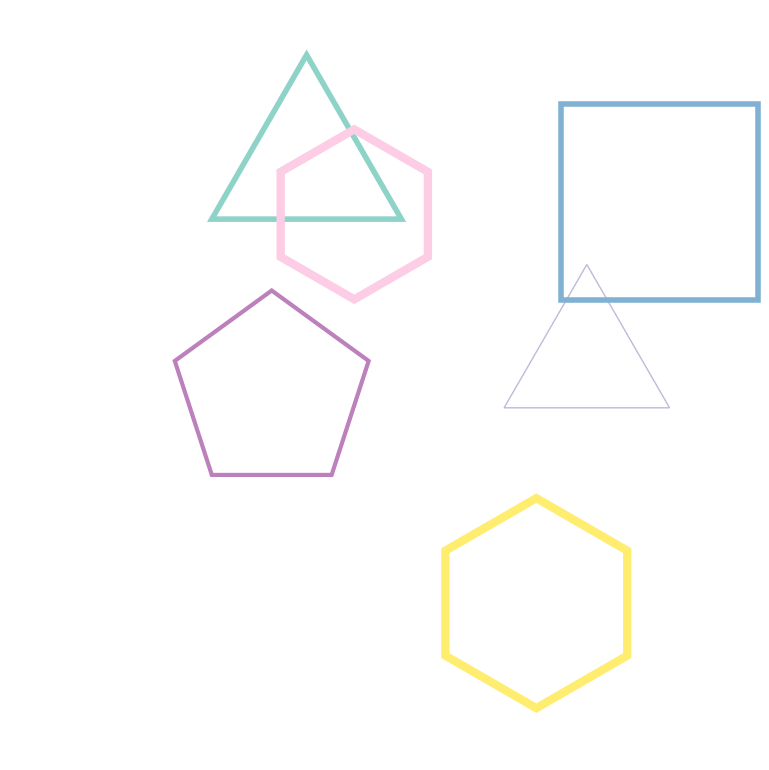[{"shape": "triangle", "thickness": 2, "radius": 0.71, "center": [0.398, 0.787]}, {"shape": "triangle", "thickness": 0.5, "radius": 0.62, "center": [0.762, 0.532]}, {"shape": "square", "thickness": 2, "radius": 0.64, "center": [0.857, 0.738]}, {"shape": "hexagon", "thickness": 3, "radius": 0.55, "center": [0.46, 0.722]}, {"shape": "pentagon", "thickness": 1.5, "radius": 0.66, "center": [0.353, 0.49]}, {"shape": "hexagon", "thickness": 3, "radius": 0.68, "center": [0.697, 0.217]}]